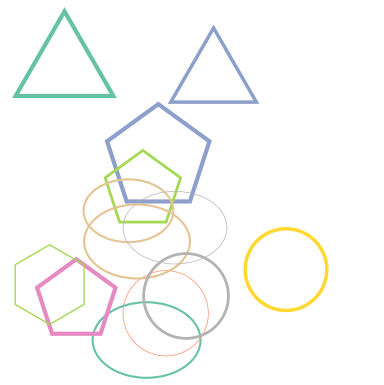[{"shape": "oval", "thickness": 1.5, "radius": 0.7, "center": [0.381, 0.117]}, {"shape": "triangle", "thickness": 3, "radius": 0.73, "center": [0.168, 0.824]}, {"shape": "circle", "thickness": 0.5, "radius": 0.55, "center": [0.43, 0.186]}, {"shape": "triangle", "thickness": 2.5, "radius": 0.64, "center": [0.555, 0.799]}, {"shape": "pentagon", "thickness": 3, "radius": 0.7, "center": [0.411, 0.59]}, {"shape": "pentagon", "thickness": 3, "radius": 0.54, "center": [0.198, 0.22]}, {"shape": "hexagon", "thickness": 1, "radius": 0.52, "center": [0.129, 0.261]}, {"shape": "pentagon", "thickness": 2, "radius": 0.51, "center": [0.371, 0.506]}, {"shape": "circle", "thickness": 2.5, "radius": 0.53, "center": [0.743, 0.3]}, {"shape": "oval", "thickness": 1.5, "radius": 0.58, "center": [0.334, 0.453]}, {"shape": "oval", "thickness": 1.5, "radius": 0.69, "center": [0.356, 0.373]}, {"shape": "circle", "thickness": 2, "radius": 0.55, "center": [0.483, 0.231]}, {"shape": "oval", "thickness": 0.5, "radius": 0.67, "center": [0.455, 0.409]}]